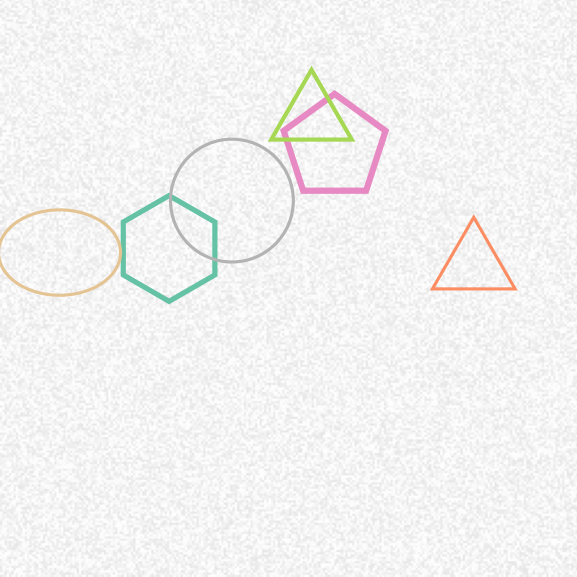[{"shape": "hexagon", "thickness": 2.5, "radius": 0.46, "center": [0.293, 0.569]}, {"shape": "triangle", "thickness": 1.5, "radius": 0.41, "center": [0.82, 0.54]}, {"shape": "pentagon", "thickness": 3, "radius": 0.46, "center": [0.579, 0.744]}, {"shape": "triangle", "thickness": 2, "radius": 0.4, "center": [0.539, 0.798]}, {"shape": "oval", "thickness": 1.5, "radius": 0.53, "center": [0.103, 0.562]}, {"shape": "circle", "thickness": 1.5, "radius": 0.53, "center": [0.402, 0.652]}]